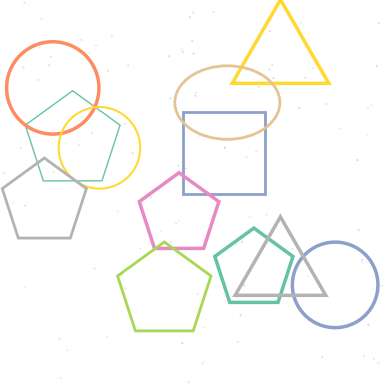[{"shape": "pentagon", "thickness": 2.5, "radius": 0.53, "center": [0.659, 0.301]}, {"shape": "pentagon", "thickness": 1, "radius": 0.65, "center": [0.189, 0.635]}, {"shape": "circle", "thickness": 2.5, "radius": 0.6, "center": [0.137, 0.772]}, {"shape": "circle", "thickness": 2.5, "radius": 0.56, "center": [0.871, 0.26]}, {"shape": "square", "thickness": 2, "radius": 0.53, "center": [0.582, 0.602]}, {"shape": "pentagon", "thickness": 2.5, "radius": 0.54, "center": [0.465, 0.443]}, {"shape": "pentagon", "thickness": 2, "radius": 0.64, "center": [0.427, 0.244]}, {"shape": "circle", "thickness": 1.5, "radius": 0.53, "center": [0.258, 0.616]}, {"shape": "triangle", "thickness": 2.5, "radius": 0.72, "center": [0.729, 0.856]}, {"shape": "oval", "thickness": 2, "radius": 0.68, "center": [0.591, 0.734]}, {"shape": "pentagon", "thickness": 2, "radius": 0.57, "center": [0.115, 0.475]}, {"shape": "triangle", "thickness": 2.5, "radius": 0.68, "center": [0.728, 0.301]}]